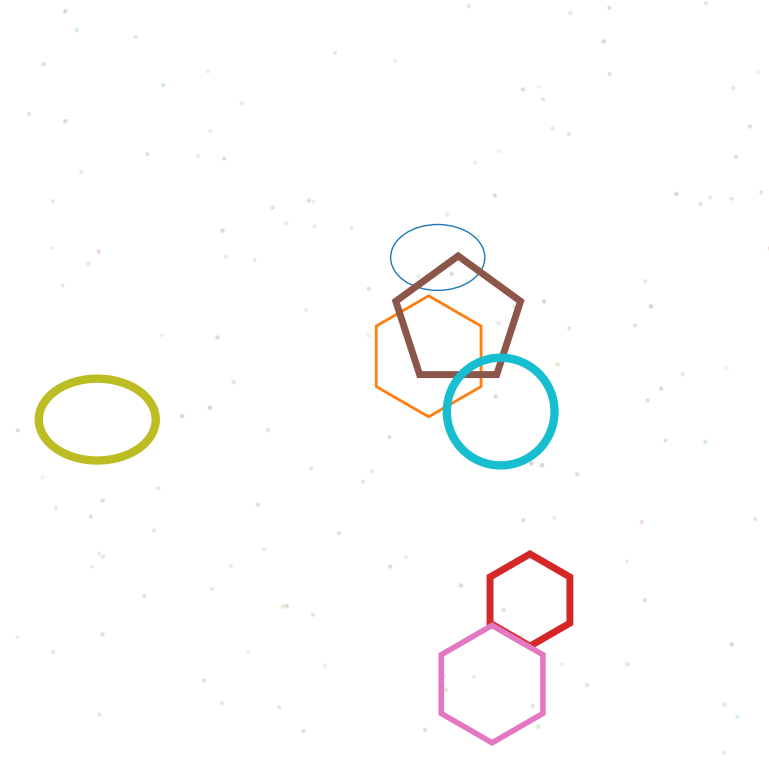[{"shape": "oval", "thickness": 0.5, "radius": 0.31, "center": [0.568, 0.666]}, {"shape": "hexagon", "thickness": 1, "radius": 0.39, "center": [0.557, 0.537]}, {"shape": "hexagon", "thickness": 2.5, "radius": 0.3, "center": [0.688, 0.221]}, {"shape": "pentagon", "thickness": 2.5, "radius": 0.43, "center": [0.595, 0.582]}, {"shape": "hexagon", "thickness": 2, "radius": 0.38, "center": [0.639, 0.112]}, {"shape": "oval", "thickness": 3, "radius": 0.38, "center": [0.126, 0.455]}, {"shape": "circle", "thickness": 3, "radius": 0.35, "center": [0.65, 0.466]}]